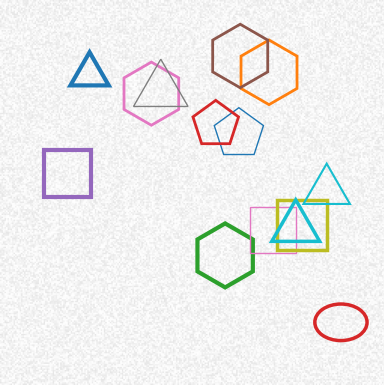[{"shape": "pentagon", "thickness": 1, "radius": 0.34, "center": [0.62, 0.653]}, {"shape": "triangle", "thickness": 3, "radius": 0.29, "center": [0.233, 0.807]}, {"shape": "hexagon", "thickness": 2, "radius": 0.42, "center": [0.699, 0.812]}, {"shape": "hexagon", "thickness": 3, "radius": 0.42, "center": [0.585, 0.337]}, {"shape": "oval", "thickness": 2.5, "radius": 0.34, "center": [0.886, 0.163]}, {"shape": "pentagon", "thickness": 2, "radius": 0.31, "center": [0.56, 0.677]}, {"shape": "square", "thickness": 3, "radius": 0.3, "center": [0.175, 0.55]}, {"shape": "hexagon", "thickness": 2, "radius": 0.41, "center": [0.624, 0.855]}, {"shape": "square", "thickness": 1, "radius": 0.3, "center": [0.709, 0.403]}, {"shape": "hexagon", "thickness": 2, "radius": 0.41, "center": [0.393, 0.757]}, {"shape": "triangle", "thickness": 1, "radius": 0.41, "center": [0.418, 0.764]}, {"shape": "square", "thickness": 2.5, "radius": 0.33, "center": [0.785, 0.415]}, {"shape": "triangle", "thickness": 1.5, "radius": 0.35, "center": [0.849, 0.505]}, {"shape": "triangle", "thickness": 2.5, "radius": 0.36, "center": [0.768, 0.409]}]